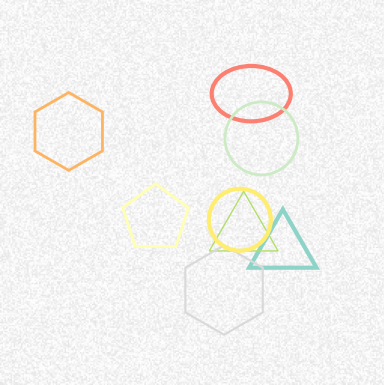[{"shape": "triangle", "thickness": 3, "radius": 0.51, "center": [0.735, 0.355]}, {"shape": "pentagon", "thickness": 2, "radius": 0.45, "center": [0.404, 0.433]}, {"shape": "oval", "thickness": 3, "radius": 0.51, "center": [0.653, 0.757]}, {"shape": "hexagon", "thickness": 2, "radius": 0.51, "center": [0.178, 0.659]}, {"shape": "triangle", "thickness": 1, "radius": 0.52, "center": [0.633, 0.4]}, {"shape": "hexagon", "thickness": 1.5, "radius": 0.58, "center": [0.582, 0.247]}, {"shape": "circle", "thickness": 2, "radius": 0.47, "center": [0.679, 0.641]}, {"shape": "circle", "thickness": 3, "radius": 0.4, "center": [0.623, 0.429]}]